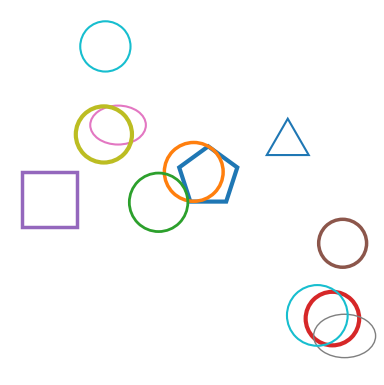[{"shape": "triangle", "thickness": 1.5, "radius": 0.31, "center": [0.747, 0.629]}, {"shape": "pentagon", "thickness": 3, "radius": 0.4, "center": [0.541, 0.541]}, {"shape": "circle", "thickness": 2.5, "radius": 0.38, "center": [0.503, 0.554]}, {"shape": "circle", "thickness": 2, "radius": 0.38, "center": [0.412, 0.475]}, {"shape": "circle", "thickness": 3, "radius": 0.35, "center": [0.863, 0.173]}, {"shape": "square", "thickness": 2.5, "radius": 0.36, "center": [0.129, 0.481]}, {"shape": "circle", "thickness": 2.5, "radius": 0.31, "center": [0.89, 0.368]}, {"shape": "oval", "thickness": 1.5, "radius": 0.36, "center": [0.307, 0.675]}, {"shape": "oval", "thickness": 1, "radius": 0.4, "center": [0.895, 0.127]}, {"shape": "circle", "thickness": 3, "radius": 0.36, "center": [0.27, 0.651]}, {"shape": "circle", "thickness": 1.5, "radius": 0.33, "center": [0.274, 0.879]}, {"shape": "circle", "thickness": 1.5, "radius": 0.39, "center": [0.824, 0.181]}]